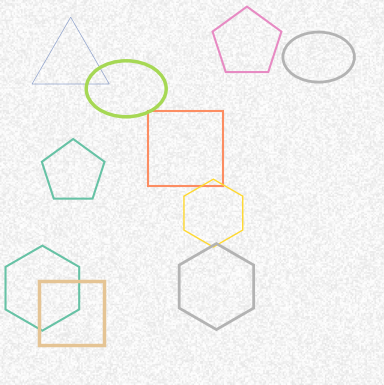[{"shape": "hexagon", "thickness": 1.5, "radius": 0.55, "center": [0.11, 0.251]}, {"shape": "pentagon", "thickness": 1.5, "radius": 0.43, "center": [0.19, 0.553]}, {"shape": "square", "thickness": 1.5, "radius": 0.49, "center": [0.481, 0.614]}, {"shape": "triangle", "thickness": 0.5, "radius": 0.58, "center": [0.184, 0.84]}, {"shape": "pentagon", "thickness": 1.5, "radius": 0.47, "center": [0.642, 0.889]}, {"shape": "oval", "thickness": 2.5, "radius": 0.52, "center": [0.328, 0.769]}, {"shape": "hexagon", "thickness": 1, "radius": 0.44, "center": [0.554, 0.446]}, {"shape": "square", "thickness": 2.5, "radius": 0.42, "center": [0.185, 0.187]}, {"shape": "oval", "thickness": 2, "radius": 0.46, "center": [0.828, 0.852]}, {"shape": "hexagon", "thickness": 2, "radius": 0.56, "center": [0.562, 0.256]}]